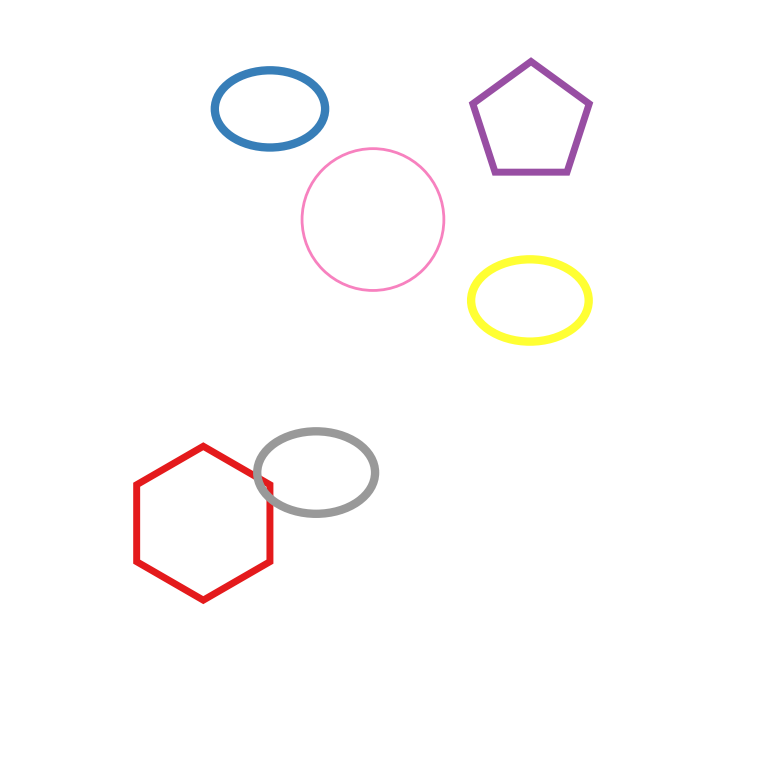[{"shape": "hexagon", "thickness": 2.5, "radius": 0.5, "center": [0.264, 0.321]}, {"shape": "oval", "thickness": 3, "radius": 0.36, "center": [0.351, 0.859]}, {"shape": "pentagon", "thickness": 2.5, "radius": 0.4, "center": [0.69, 0.841]}, {"shape": "oval", "thickness": 3, "radius": 0.38, "center": [0.688, 0.61]}, {"shape": "circle", "thickness": 1, "radius": 0.46, "center": [0.484, 0.715]}, {"shape": "oval", "thickness": 3, "radius": 0.38, "center": [0.411, 0.386]}]